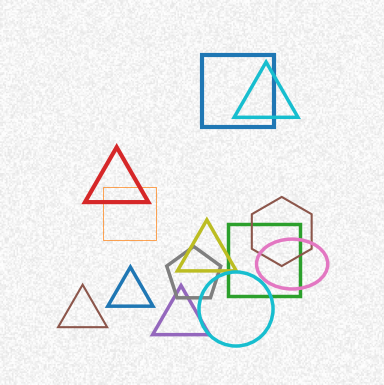[{"shape": "triangle", "thickness": 2.5, "radius": 0.34, "center": [0.339, 0.239]}, {"shape": "square", "thickness": 3, "radius": 0.47, "center": [0.617, 0.765]}, {"shape": "square", "thickness": 0.5, "radius": 0.34, "center": [0.337, 0.446]}, {"shape": "square", "thickness": 2.5, "radius": 0.47, "center": [0.686, 0.324]}, {"shape": "triangle", "thickness": 3, "radius": 0.48, "center": [0.303, 0.523]}, {"shape": "triangle", "thickness": 2.5, "radius": 0.43, "center": [0.47, 0.173]}, {"shape": "triangle", "thickness": 1.5, "radius": 0.37, "center": [0.215, 0.187]}, {"shape": "hexagon", "thickness": 1.5, "radius": 0.45, "center": [0.732, 0.399]}, {"shape": "oval", "thickness": 2.5, "radius": 0.46, "center": [0.759, 0.314]}, {"shape": "pentagon", "thickness": 2.5, "radius": 0.37, "center": [0.503, 0.286]}, {"shape": "triangle", "thickness": 2.5, "radius": 0.44, "center": [0.537, 0.341]}, {"shape": "triangle", "thickness": 2.5, "radius": 0.48, "center": [0.691, 0.743]}, {"shape": "circle", "thickness": 2.5, "radius": 0.48, "center": [0.613, 0.197]}]